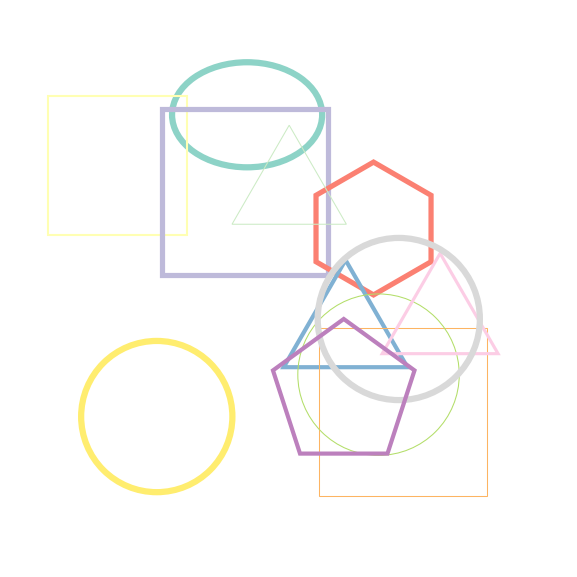[{"shape": "oval", "thickness": 3, "radius": 0.65, "center": [0.428, 0.8]}, {"shape": "square", "thickness": 1, "radius": 0.6, "center": [0.204, 0.713]}, {"shape": "square", "thickness": 2.5, "radius": 0.72, "center": [0.424, 0.667]}, {"shape": "hexagon", "thickness": 2.5, "radius": 0.57, "center": [0.647, 0.603]}, {"shape": "triangle", "thickness": 2, "radius": 0.62, "center": [0.598, 0.425]}, {"shape": "square", "thickness": 0.5, "radius": 0.73, "center": [0.698, 0.285]}, {"shape": "circle", "thickness": 0.5, "radius": 0.7, "center": [0.655, 0.35]}, {"shape": "triangle", "thickness": 1.5, "radius": 0.58, "center": [0.762, 0.445]}, {"shape": "circle", "thickness": 3, "radius": 0.7, "center": [0.691, 0.447]}, {"shape": "pentagon", "thickness": 2, "radius": 0.64, "center": [0.595, 0.318]}, {"shape": "triangle", "thickness": 0.5, "radius": 0.57, "center": [0.501, 0.668]}, {"shape": "circle", "thickness": 3, "radius": 0.65, "center": [0.271, 0.278]}]